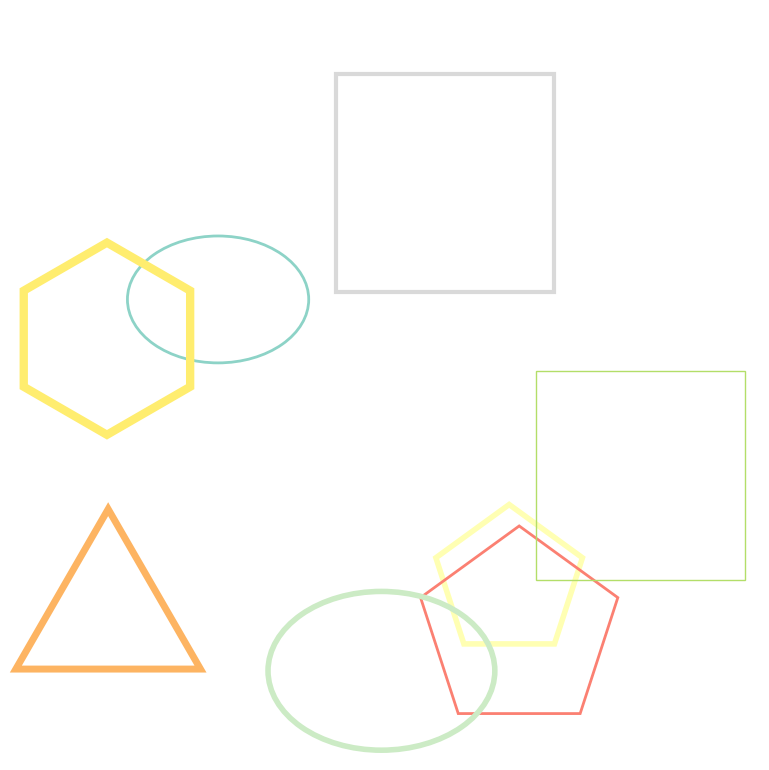[{"shape": "oval", "thickness": 1, "radius": 0.59, "center": [0.283, 0.611]}, {"shape": "pentagon", "thickness": 2, "radius": 0.5, "center": [0.661, 0.245]}, {"shape": "pentagon", "thickness": 1, "radius": 0.67, "center": [0.674, 0.182]}, {"shape": "triangle", "thickness": 2.5, "radius": 0.69, "center": [0.14, 0.2]}, {"shape": "square", "thickness": 0.5, "radius": 0.68, "center": [0.831, 0.382]}, {"shape": "square", "thickness": 1.5, "radius": 0.71, "center": [0.578, 0.762]}, {"shape": "oval", "thickness": 2, "radius": 0.74, "center": [0.495, 0.129]}, {"shape": "hexagon", "thickness": 3, "radius": 0.62, "center": [0.139, 0.56]}]